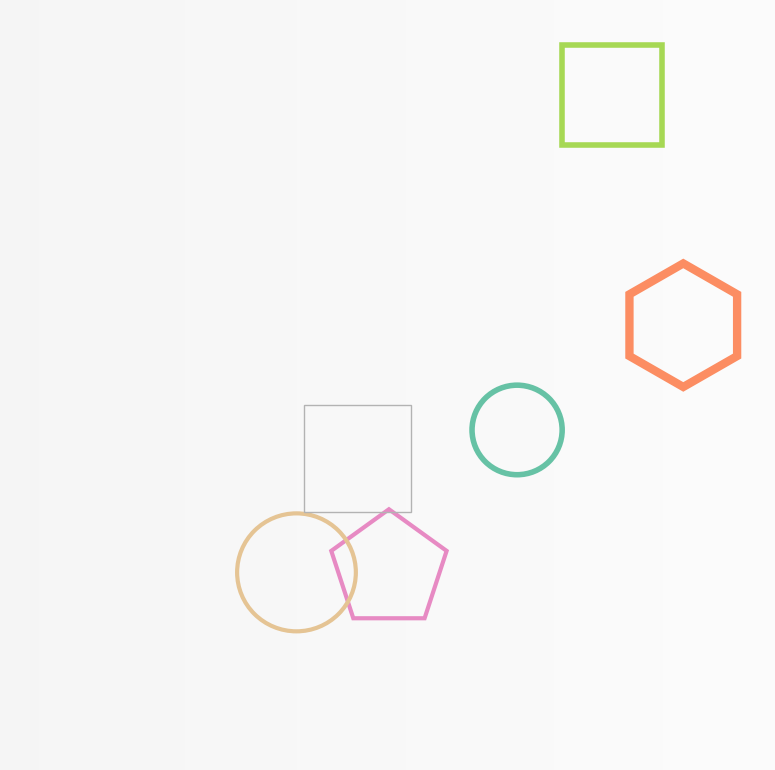[{"shape": "circle", "thickness": 2, "radius": 0.29, "center": [0.667, 0.442]}, {"shape": "hexagon", "thickness": 3, "radius": 0.4, "center": [0.882, 0.578]}, {"shape": "pentagon", "thickness": 1.5, "radius": 0.39, "center": [0.502, 0.26]}, {"shape": "square", "thickness": 2, "radius": 0.32, "center": [0.79, 0.877]}, {"shape": "circle", "thickness": 1.5, "radius": 0.38, "center": [0.383, 0.257]}, {"shape": "square", "thickness": 0.5, "radius": 0.35, "center": [0.462, 0.405]}]